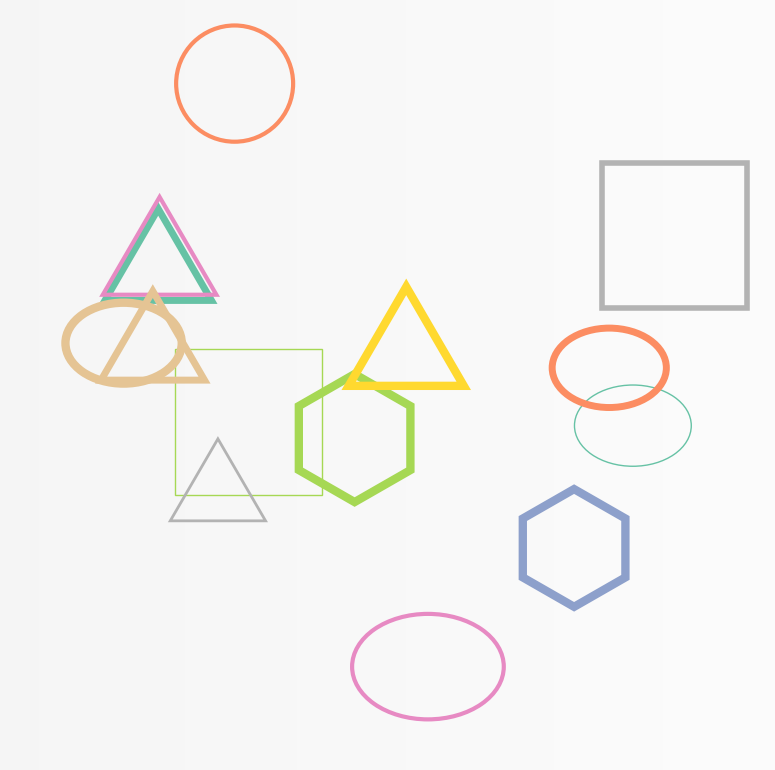[{"shape": "oval", "thickness": 0.5, "radius": 0.38, "center": [0.817, 0.447]}, {"shape": "triangle", "thickness": 2.5, "radius": 0.4, "center": [0.204, 0.649]}, {"shape": "oval", "thickness": 2.5, "radius": 0.37, "center": [0.786, 0.522]}, {"shape": "circle", "thickness": 1.5, "radius": 0.38, "center": [0.303, 0.891]}, {"shape": "hexagon", "thickness": 3, "radius": 0.38, "center": [0.741, 0.288]}, {"shape": "oval", "thickness": 1.5, "radius": 0.49, "center": [0.552, 0.134]}, {"shape": "triangle", "thickness": 1.5, "radius": 0.42, "center": [0.206, 0.66]}, {"shape": "hexagon", "thickness": 3, "radius": 0.42, "center": [0.458, 0.431]}, {"shape": "square", "thickness": 0.5, "radius": 0.47, "center": [0.32, 0.452]}, {"shape": "triangle", "thickness": 3, "radius": 0.43, "center": [0.524, 0.542]}, {"shape": "oval", "thickness": 3, "radius": 0.38, "center": [0.159, 0.554]}, {"shape": "triangle", "thickness": 2.5, "radius": 0.39, "center": [0.197, 0.545]}, {"shape": "triangle", "thickness": 1, "radius": 0.35, "center": [0.281, 0.359]}, {"shape": "square", "thickness": 2, "radius": 0.47, "center": [0.87, 0.694]}]